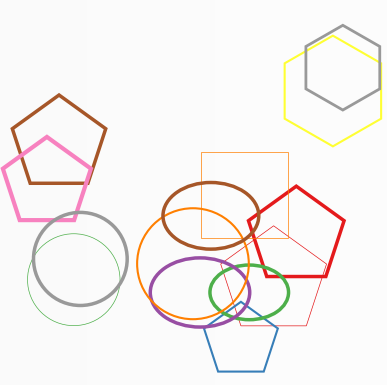[{"shape": "pentagon", "thickness": 0.5, "radius": 0.72, "center": [0.706, 0.27]}, {"shape": "pentagon", "thickness": 2.5, "radius": 0.65, "center": [0.765, 0.387]}, {"shape": "pentagon", "thickness": 1.5, "radius": 0.5, "center": [0.622, 0.116]}, {"shape": "circle", "thickness": 0.5, "radius": 0.6, "center": [0.19, 0.274]}, {"shape": "oval", "thickness": 2.5, "radius": 0.51, "center": [0.643, 0.241]}, {"shape": "oval", "thickness": 2.5, "radius": 0.64, "center": [0.516, 0.24]}, {"shape": "square", "thickness": 0.5, "radius": 0.56, "center": [0.63, 0.494]}, {"shape": "circle", "thickness": 1.5, "radius": 0.72, "center": [0.498, 0.315]}, {"shape": "hexagon", "thickness": 1.5, "radius": 0.72, "center": [0.859, 0.764]}, {"shape": "oval", "thickness": 2.5, "radius": 0.62, "center": [0.544, 0.439]}, {"shape": "pentagon", "thickness": 2.5, "radius": 0.63, "center": [0.152, 0.626]}, {"shape": "pentagon", "thickness": 3, "radius": 0.6, "center": [0.121, 0.525]}, {"shape": "hexagon", "thickness": 2, "radius": 0.55, "center": [0.885, 0.824]}, {"shape": "circle", "thickness": 2.5, "radius": 0.6, "center": [0.207, 0.327]}]